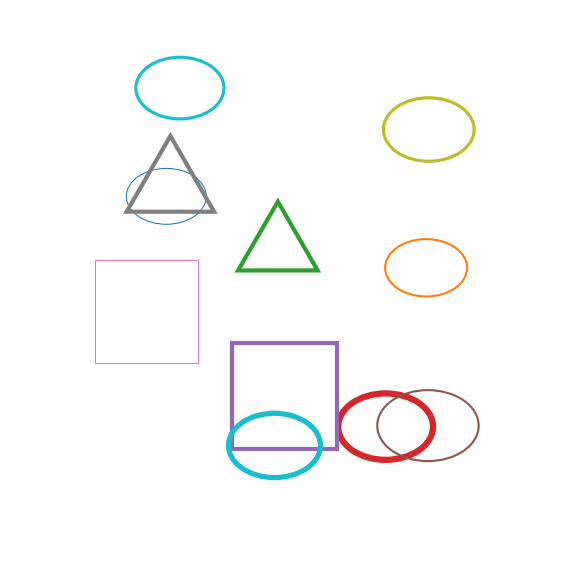[{"shape": "oval", "thickness": 0.5, "radius": 0.35, "center": [0.288, 0.659]}, {"shape": "oval", "thickness": 1, "radius": 0.35, "center": [0.738, 0.535]}, {"shape": "triangle", "thickness": 2, "radius": 0.4, "center": [0.481, 0.571]}, {"shape": "oval", "thickness": 3, "radius": 0.41, "center": [0.668, 0.26]}, {"shape": "square", "thickness": 2, "radius": 0.46, "center": [0.493, 0.313]}, {"shape": "oval", "thickness": 1, "radius": 0.44, "center": [0.741, 0.262]}, {"shape": "square", "thickness": 0.5, "radius": 0.44, "center": [0.254, 0.46]}, {"shape": "triangle", "thickness": 2, "radius": 0.44, "center": [0.295, 0.676]}, {"shape": "oval", "thickness": 1.5, "radius": 0.39, "center": [0.742, 0.775]}, {"shape": "oval", "thickness": 2.5, "radius": 0.4, "center": [0.475, 0.228]}, {"shape": "oval", "thickness": 1.5, "radius": 0.38, "center": [0.312, 0.847]}]